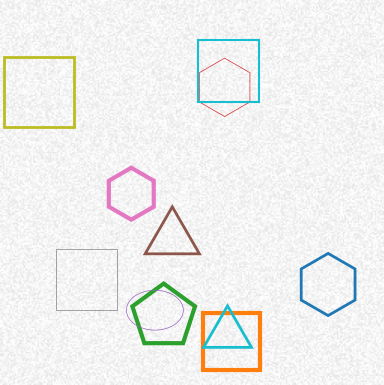[{"shape": "hexagon", "thickness": 2, "radius": 0.4, "center": [0.852, 0.261]}, {"shape": "square", "thickness": 3, "radius": 0.37, "center": [0.602, 0.113]}, {"shape": "pentagon", "thickness": 3, "radius": 0.43, "center": [0.425, 0.178]}, {"shape": "hexagon", "thickness": 0.5, "radius": 0.38, "center": [0.583, 0.773]}, {"shape": "oval", "thickness": 0.5, "radius": 0.37, "center": [0.402, 0.194]}, {"shape": "triangle", "thickness": 2, "radius": 0.41, "center": [0.448, 0.381]}, {"shape": "hexagon", "thickness": 3, "radius": 0.34, "center": [0.341, 0.497]}, {"shape": "square", "thickness": 0.5, "radius": 0.39, "center": [0.224, 0.274]}, {"shape": "square", "thickness": 2, "radius": 0.46, "center": [0.101, 0.761]}, {"shape": "triangle", "thickness": 2, "radius": 0.36, "center": [0.591, 0.134]}, {"shape": "square", "thickness": 1.5, "radius": 0.4, "center": [0.594, 0.816]}]